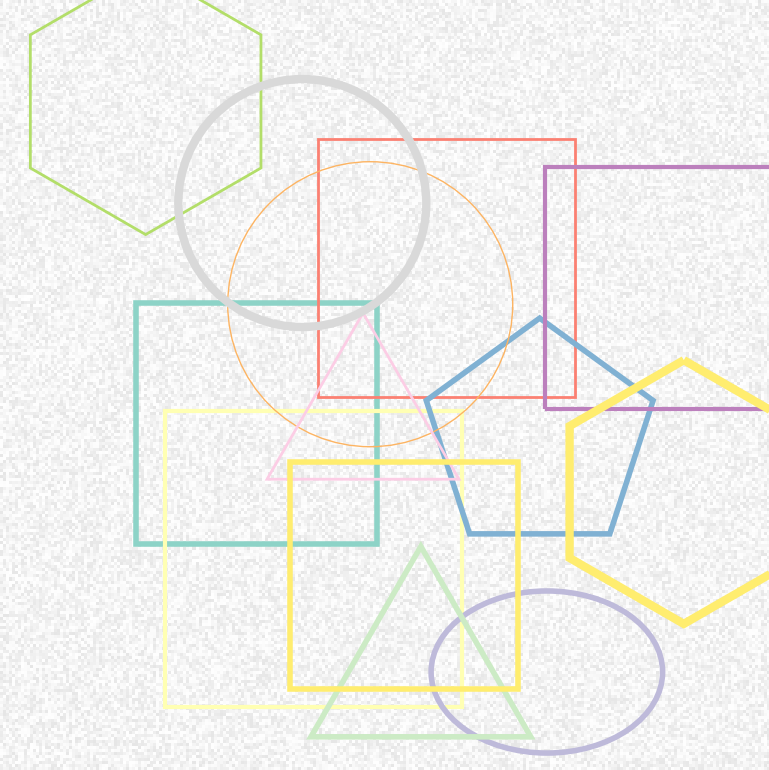[{"shape": "square", "thickness": 2, "radius": 0.78, "center": [0.333, 0.45]}, {"shape": "square", "thickness": 1.5, "radius": 0.96, "center": [0.407, 0.274]}, {"shape": "oval", "thickness": 2, "radius": 0.75, "center": [0.71, 0.127]}, {"shape": "square", "thickness": 1, "radius": 0.84, "center": [0.58, 0.652]}, {"shape": "pentagon", "thickness": 2, "radius": 0.77, "center": [0.701, 0.432]}, {"shape": "circle", "thickness": 0.5, "radius": 0.93, "center": [0.481, 0.605]}, {"shape": "hexagon", "thickness": 1, "radius": 0.86, "center": [0.189, 0.868]}, {"shape": "triangle", "thickness": 1, "radius": 0.72, "center": [0.471, 0.45]}, {"shape": "circle", "thickness": 3, "radius": 0.81, "center": [0.393, 0.736]}, {"shape": "square", "thickness": 1.5, "radius": 0.78, "center": [0.865, 0.626]}, {"shape": "triangle", "thickness": 2, "radius": 0.82, "center": [0.547, 0.126]}, {"shape": "square", "thickness": 2, "radius": 0.74, "center": [0.524, 0.253]}, {"shape": "hexagon", "thickness": 3, "radius": 0.86, "center": [0.888, 0.361]}]